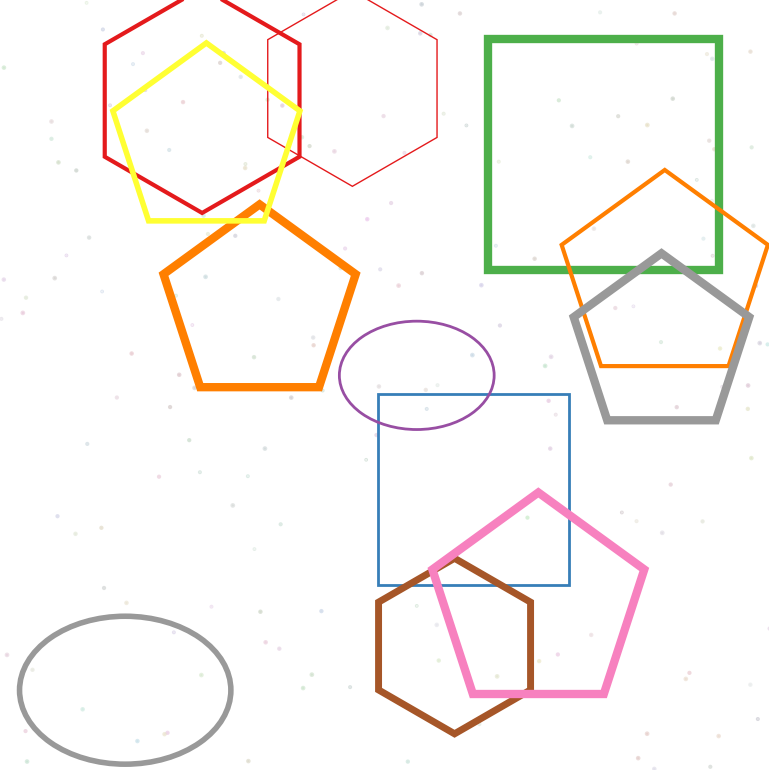[{"shape": "hexagon", "thickness": 1.5, "radius": 0.73, "center": [0.263, 0.869]}, {"shape": "hexagon", "thickness": 0.5, "radius": 0.63, "center": [0.458, 0.885]}, {"shape": "square", "thickness": 1, "radius": 0.62, "center": [0.615, 0.365]}, {"shape": "square", "thickness": 3, "radius": 0.75, "center": [0.784, 0.799]}, {"shape": "oval", "thickness": 1, "radius": 0.5, "center": [0.541, 0.513]}, {"shape": "pentagon", "thickness": 1.5, "radius": 0.7, "center": [0.863, 0.638]}, {"shape": "pentagon", "thickness": 3, "radius": 0.66, "center": [0.337, 0.603]}, {"shape": "pentagon", "thickness": 2, "radius": 0.64, "center": [0.268, 0.816]}, {"shape": "hexagon", "thickness": 2.5, "radius": 0.57, "center": [0.59, 0.161]}, {"shape": "pentagon", "thickness": 3, "radius": 0.72, "center": [0.699, 0.216]}, {"shape": "oval", "thickness": 2, "radius": 0.69, "center": [0.163, 0.104]}, {"shape": "pentagon", "thickness": 3, "radius": 0.6, "center": [0.859, 0.551]}]